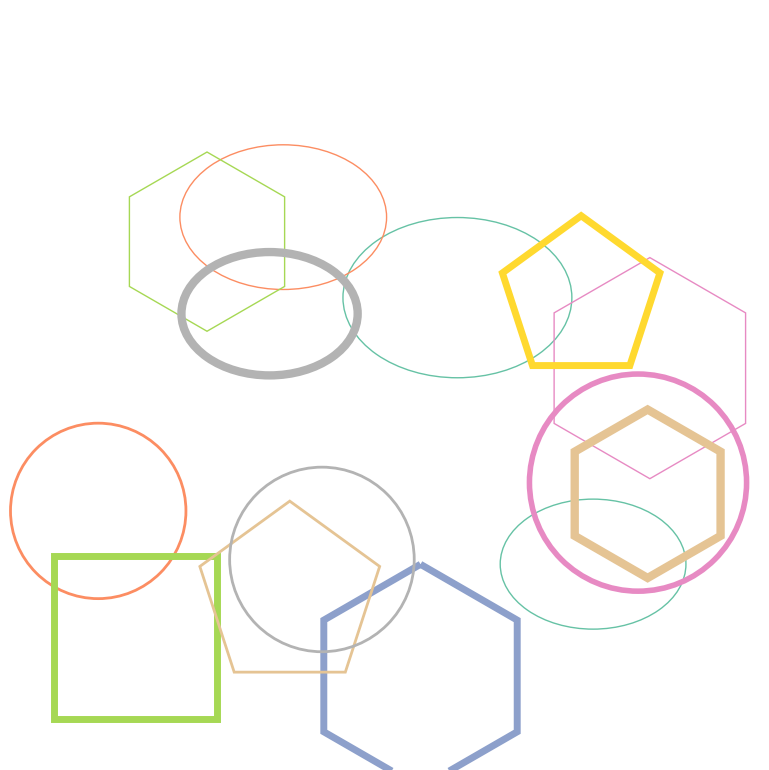[{"shape": "oval", "thickness": 0.5, "radius": 0.74, "center": [0.594, 0.613]}, {"shape": "oval", "thickness": 0.5, "radius": 0.6, "center": [0.77, 0.267]}, {"shape": "circle", "thickness": 1, "radius": 0.57, "center": [0.128, 0.336]}, {"shape": "oval", "thickness": 0.5, "radius": 0.67, "center": [0.368, 0.718]}, {"shape": "hexagon", "thickness": 2.5, "radius": 0.73, "center": [0.546, 0.122]}, {"shape": "circle", "thickness": 2, "radius": 0.7, "center": [0.829, 0.373]}, {"shape": "hexagon", "thickness": 0.5, "radius": 0.72, "center": [0.844, 0.522]}, {"shape": "square", "thickness": 2.5, "radius": 0.53, "center": [0.176, 0.172]}, {"shape": "hexagon", "thickness": 0.5, "radius": 0.58, "center": [0.269, 0.686]}, {"shape": "pentagon", "thickness": 2.5, "radius": 0.54, "center": [0.755, 0.612]}, {"shape": "hexagon", "thickness": 3, "radius": 0.55, "center": [0.841, 0.359]}, {"shape": "pentagon", "thickness": 1, "radius": 0.61, "center": [0.376, 0.226]}, {"shape": "oval", "thickness": 3, "radius": 0.57, "center": [0.35, 0.593]}, {"shape": "circle", "thickness": 1, "radius": 0.6, "center": [0.418, 0.273]}]